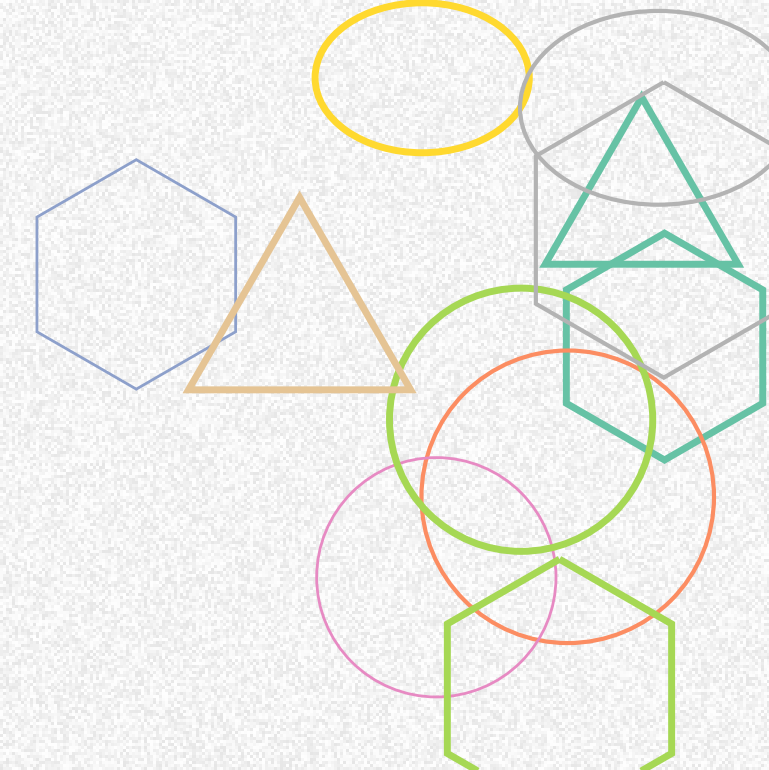[{"shape": "triangle", "thickness": 2.5, "radius": 0.72, "center": [0.833, 0.729]}, {"shape": "hexagon", "thickness": 2.5, "radius": 0.74, "center": [0.863, 0.55]}, {"shape": "circle", "thickness": 1.5, "radius": 0.95, "center": [0.737, 0.355]}, {"shape": "hexagon", "thickness": 1, "radius": 0.74, "center": [0.177, 0.644]}, {"shape": "circle", "thickness": 1, "radius": 0.78, "center": [0.567, 0.25]}, {"shape": "hexagon", "thickness": 2.5, "radius": 0.84, "center": [0.727, 0.106]}, {"shape": "circle", "thickness": 2.5, "radius": 0.85, "center": [0.677, 0.455]}, {"shape": "oval", "thickness": 2.5, "radius": 0.7, "center": [0.548, 0.899]}, {"shape": "triangle", "thickness": 2.5, "radius": 0.83, "center": [0.389, 0.577]}, {"shape": "hexagon", "thickness": 1.5, "radius": 0.96, "center": [0.862, 0.701]}, {"shape": "oval", "thickness": 1.5, "radius": 0.9, "center": [0.855, 0.86]}]